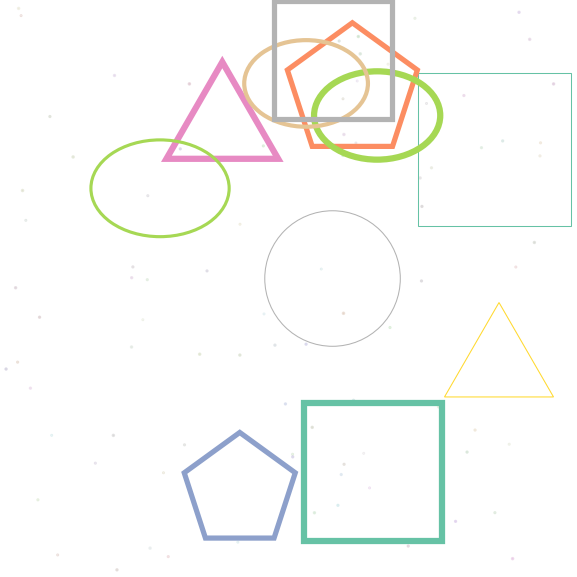[{"shape": "square", "thickness": 3, "radius": 0.6, "center": [0.646, 0.182]}, {"shape": "square", "thickness": 0.5, "radius": 0.66, "center": [0.856, 0.74]}, {"shape": "pentagon", "thickness": 2.5, "radius": 0.59, "center": [0.61, 0.841]}, {"shape": "pentagon", "thickness": 2.5, "radius": 0.51, "center": [0.415, 0.149]}, {"shape": "triangle", "thickness": 3, "radius": 0.56, "center": [0.385, 0.78]}, {"shape": "oval", "thickness": 3, "radius": 0.55, "center": [0.653, 0.799]}, {"shape": "oval", "thickness": 1.5, "radius": 0.6, "center": [0.277, 0.673]}, {"shape": "triangle", "thickness": 0.5, "radius": 0.54, "center": [0.864, 0.366]}, {"shape": "oval", "thickness": 2, "radius": 0.54, "center": [0.53, 0.855]}, {"shape": "square", "thickness": 2.5, "radius": 0.51, "center": [0.576, 0.895]}, {"shape": "circle", "thickness": 0.5, "radius": 0.59, "center": [0.576, 0.517]}]